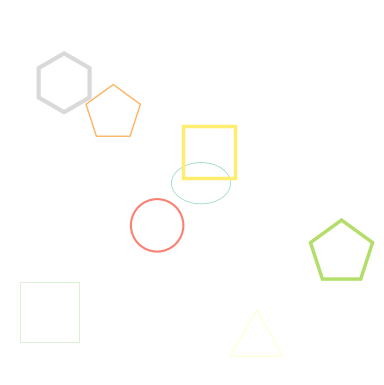[{"shape": "oval", "thickness": 0.5, "radius": 0.38, "center": [0.522, 0.524]}, {"shape": "triangle", "thickness": 0.5, "radius": 0.4, "center": [0.667, 0.115]}, {"shape": "circle", "thickness": 1.5, "radius": 0.34, "center": [0.408, 0.415]}, {"shape": "pentagon", "thickness": 1, "radius": 0.37, "center": [0.294, 0.706]}, {"shape": "pentagon", "thickness": 2.5, "radius": 0.42, "center": [0.887, 0.344]}, {"shape": "hexagon", "thickness": 3, "radius": 0.38, "center": [0.166, 0.785]}, {"shape": "square", "thickness": 0.5, "radius": 0.39, "center": [0.128, 0.19]}, {"shape": "square", "thickness": 2.5, "radius": 0.33, "center": [0.542, 0.605]}]